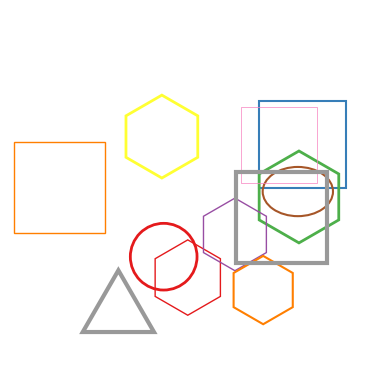[{"shape": "circle", "thickness": 2, "radius": 0.43, "center": [0.425, 0.333]}, {"shape": "hexagon", "thickness": 1, "radius": 0.49, "center": [0.488, 0.279]}, {"shape": "square", "thickness": 1.5, "radius": 0.56, "center": [0.786, 0.624]}, {"shape": "hexagon", "thickness": 2, "radius": 0.6, "center": [0.777, 0.488]}, {"shape": "hexagon", "thickness": 1, "radius": 0.47, "center": [0.61, 0.391]}, {"shape": "hexagon", "thickness": 1.5, "radius": 0.44, "center": [0.684, 0.247]}, {"shape": "square", "thickness": 1, "radius": 0.59, "center": [0.155, 0.513]}, {"shape": "hexagon", "thickness": 2, "radius": 0.54, "center": [0.42, 0.645]}, {"shape": "oval", "thickness": 1.5, "radius": 0.46, "center": [0.774, 0.502]}, {"shape": "square", "thickness": 0.5, "radius": 0.49, "center": [0.724, 0.622]}, {"shape": "triangle", "thickness": 3, "radius": 0.53, "center": [0.307, 0.191]}, {"shape": "square", "thickness": 3, "radius": 0.59, "center": [0.732, 0.434]}]